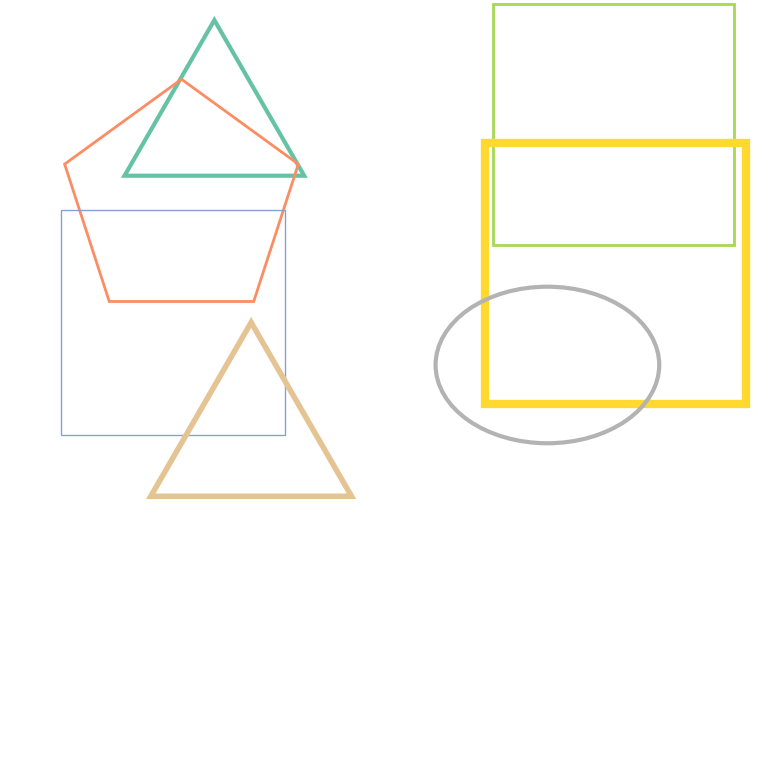[{"shape": "triangle", "thickness": 1.5, "radius": 0.67, "center": [0.278, 0.839]}, {"shape": "pentagon", "thickness": 1, "radius": 0.8, "center": [0.236, 0.738]}, {"shape": "square", "thickness": 0.5, "radius": 0.73, "center": [0.225, 0.581]}, {"shape": "square", "thickness": 1, "radius": 0.78, "center": [0.796, 0.839]}, {"shape": "square", "thickness": 3, "radius": 0.85, "center": [0.799, 0.645]}, {"shape": "triangle", "thickness": 2, "radius": 0.75, "center": [0.326, 0.431]}, {"shape": "oval", "thickness": 1.5, "radius": 0.73, "center": [0.711, 0.526]}]